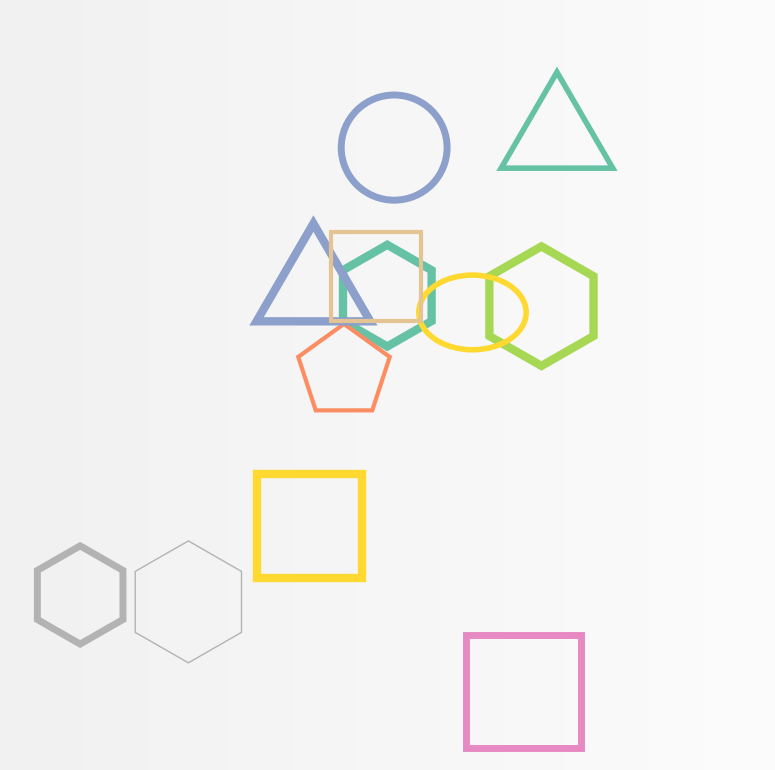[{"shape": "triangle", "thickness": 2, "radius": 0.42, "center": [0.719, 0.823]}, {"shape": "hexagon", "thickness": 3, "radius": 0.33, "center": [0.5, 0.616]}, {"shape": "pentagon", "thickness": 1.5, "radius": 0.31, "center": [0.444, 0.517]}, {"shape": "circle", "thickness": 2.5, "radius": 0.34, "center": [0.509, 0.808]}, {"shape": "triangle", "thickness": 3, "radius": 0.42, "center": [0.404, 0.625]}, {"shape": "square", "thickness": 2.5, "radius": 0.37, "center": [0.676, 0.102]}, {"shape": "hexagon", "thickness": 3, "radius": 0.39, "center": [0.699, 0.602]}, {"shape": "square", "thickness": 3, "radius": 0.34, "center": [0.399, 0.317]}, {"shape": "oval", "thickness": 2, "radius": 0.35, "center": [0.61, 0.594]}, {"shape": "square", "thickness": 1.5, "radius": 0.29, "center": [0.485, 0.641]}, {"shape": "hexagon", "thickness": 0.5, "radius": 0.4, "center": [0.243, 0.218]}, {"shape": "hexagon", "thickness": 2.5, "radius": 0.32, "center": [0.103, 0.227]}]